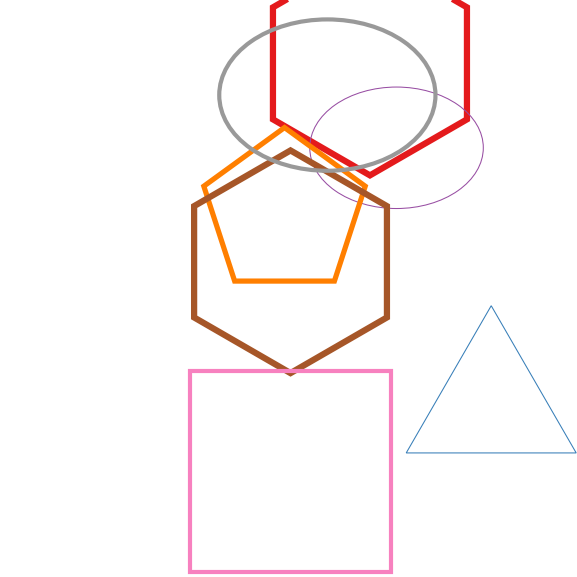[{"shape": "hexagon", "thickness": 3, "radius": 0.97, "center": [0.641, 0.889]}, {"shape": "triangle", "thickness": 0.5, "radius": 0.85, "center": [0.851, 0.3]}, {"shape": "oval", "thickness": 0.5, "radius": 0.75, "center": [0.687, 0.743]}, {"shape": "pentagon", "thickness": 2.5, "radius": 0.73, "center": [0.493, 0.631]}, {"shape": "hexagon", "thickness": 3, "radius": 0.96, "center": [0.503, 0.546]}, {"shape": "square", "thickness": 2, "radius": 0.87, "center": [0.502, 0.182]}, {"shape": "oval", "thickness": 2, "radius": 0.94, "center": [0.567, 0.834]}]